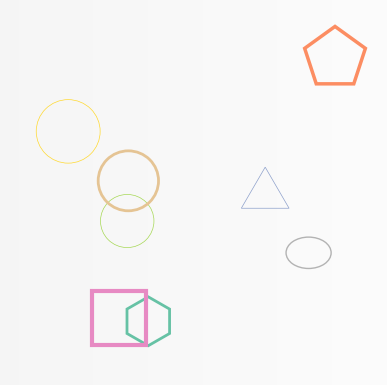[{"shape": "hexagon", "thickness": 2, "radius": 0.32, "center": [0.383, 0.166]}, {"shape": "pentagon", "thickness": 2.5, "radius": 0.41, "center": [0.865, 0.849]}, {"shape": "triangle", "thickness": 0.5, "radius": 0.36, "center": [0.684, 0.495]}, {"shape": "square", "thickness": 3, "radius": 0.35, "center": [0.307, 0.174]}, {"shape": "circle", "thickness": 0.5, "radius": 0.34, "center": [0.328, 0.426]}, {"shape": "circle", "thickness": 0.5, "radius": 0.41, "center": [0.176, 0.659]}, {"shape": "circle", "thickness": 2, "radius": 0.39, "center": [0.331, 0.53]}, {"shape": "oval", "thickness": 1, "radius": 0.29, "center": [0.796, 0.343]}]